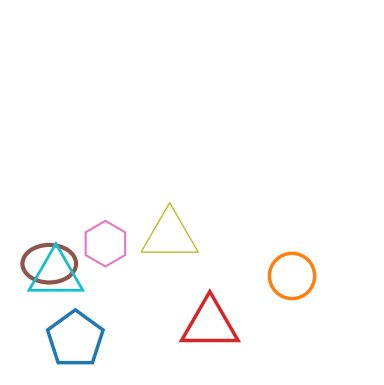[{"shape": "pentagon", "thickness": 2.5, "radius": 0.38, "center": [0.196, 0.119]}, {"shape": "circle", "thickness": 2.5, "radius": 0.29, "center": [0.759, 0.283]}, {"shape": "triangle", "thickness": 2.5, "radius": 0.42, "center": [0.545, 0.158]}, {"shape": "oval", "thickness": 3, "radius": 0.35, "center": [0.128, 0.315]}, {"shape": "hexagon", "thickness": 1.5, "radius": 0.3, "center": [0.274, 0.367]}, {"shape": "triangle", "thickness": 1, "radius": 0.43, "center": [0.441, 0.388]}, {"shape": "triangle", "thickness": 2, "radius": 0.4, "center": [0.145, 0.286]}]